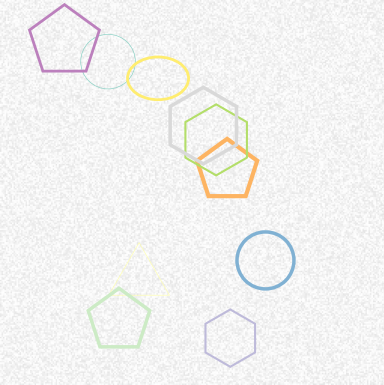[{"shape": "circle", "thickness": 0.5, "radius": 0.35, "center": [0.281, 0.84]}, {"shape": "triangle", "thickness": 0.5, "radius": 0.46, "center": [0.361, 0.279]}, {"shape": "hexagon", "thickness": 1.5, "radius": 0.37, "center": [0.598, 0.122]}, {"shape": "circle", "thickness": 2.5, "radius": 0.37, "center": [0.69, 0.324]}, {"shape": "pentagon", "thickness": 3, "radius": 0.41, "center": [0.59, 0.557]}, {"shape": "hexagon", "thickness": 1.5, "radius": 0.46, "center": [0.561, 0.637]}, {"shape": "hexagon", "thickness": 2.5, "radius": 0.5, "center": [0.528, 0.674]}, {"shape": "pentagon", "thickness": 2, "radius": 0.48, "center": [0.167, 0.893]}, {"shape": "pentagon", "thickness": 2.5, "radius": 0.42, "center": [0.309, 0.167]}, {"shape": "oval", "thickness": 2, "radius": 0.4, "center": [0.411, 0.797]}]